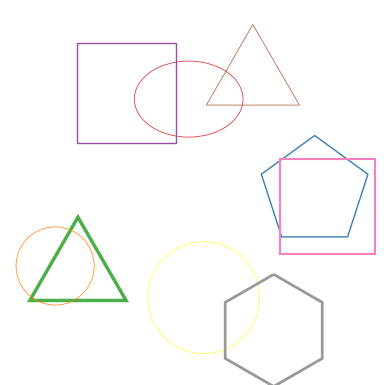[{"shape": "oval", "thickness": 0.5, "radius": 0.71, "center": [0.49, 0.743]}, {"shape": "pentagon", "thickness": 1, "radius": 0.73, "center": [0.817, 0.502]}, {"shape": "triangle", "thickness": 2.5, "radius": 0.72, "center": [0.202, 0.292]}, {"shape": "square", "thickness": 1, "radius": 0.65, "center": [0.329, 0.758]}, {"shape": "circle", "thickness": 0.5, "radius": 0.51, "center": [0.143, 0.309]}, {"shape": "circle", "thickness": 0.5, "radius": 0.73, "center": [0.529, 0.227]}, {"shape": "triangle", "thickness": 0.5, "radius": 0.7, "center": [0.657, 0.797]}, {"shape": "square", "thickness": 1.5, "radius": 0.61, "center": [0.851, 0.463]}, {"shape": "hexagon", "thickness": 2, "radius": 0.73, "center": [0.711, 0.142]}]